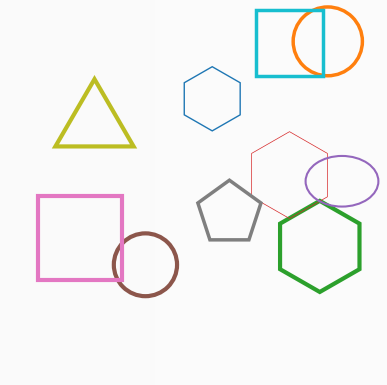[{"shape": "hexagon", "thickness": 1, "radius": 0.42, "center": [0.548, 0.743]}, {"shape": "circle", "thickness": 2.5, "radius": 0.45, "center": [0.846, 0.893]}, {"shape": "hexagon", "thickness": 3, "radius": 0.59, "center": [0.825, 0.36]}, {"shape": "hexagon", "thickness": 0.5, "radius": 0.56, "center": [0.747, 0.545]}, {"shape": "oval", "thickness": 1.5, "radius": 0.47, "center": [0.883, 0.529]}, {"shape": "circle", "thickness": 3, "radius": 0.41, "center": [0.375, 0.312]}, {"shape": "square", "thickness": 3, "radius": 0.55, "center": [0.207, 0.382]}, {"shape": "pentagon", "thickness": 2.5, "radius": 0.43, "center": [0.592, 0.446]}, {"shape": "triangle", "thickness": 3, "radius": 0.58, "center": [0.244, 0.678]}, {"shape": "square", "thickness": 2.5, "radius": 0.43, "center": [0.746, 0.889]}]